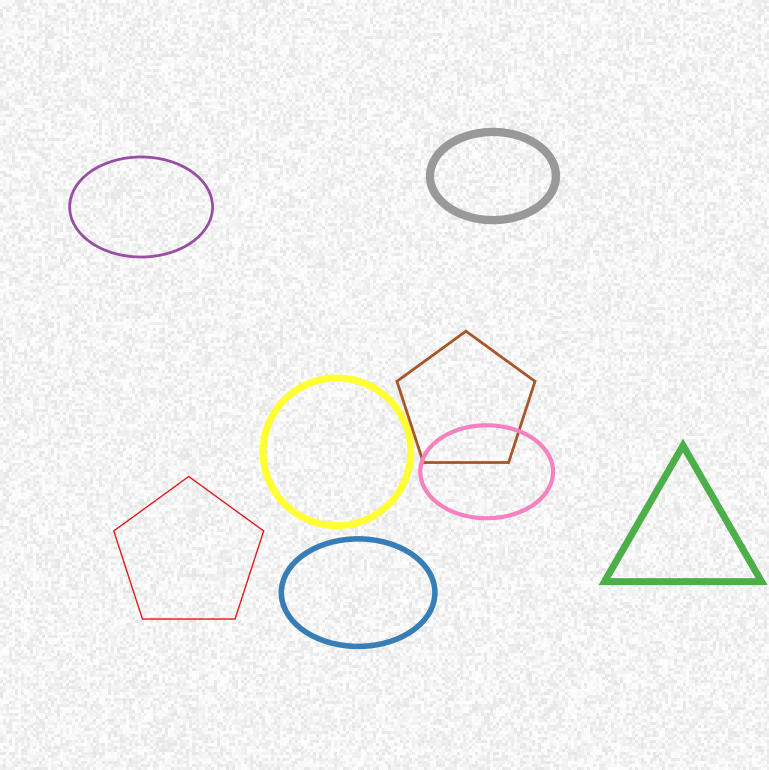[{"shape": "pentagon", "thickness": 0.5, "radius": 0.51, "center": [0.245, 0.279]}, {"shape": "oval", "thickness": 2, "radius": 0.5, "center": [0.465, 0.23]}, {"shape": "triangle", "thickness": 2.5, "radius": 0.59, "center": [0.887, 0.304]}, {"shape": "oval", "thickness": 1, "radius": 0.46, "center": [0.183, 0.731]}, {"shape": "circle", "thickness": 2.5, "radius": 0.48, "center": [0.438, 0.413]}, {"shape": "pentagon", "thickness": 1, "radius": 0.47, "center": [0.605, 0.476]}, {"shape": "oval", "thickness": 1.5, "radius": 0.43, "center": [0.632, 0.387]}, {"shape": "oval", "thickness": 3, "radius": 0.41, "center": [0.64, 0.771]}]